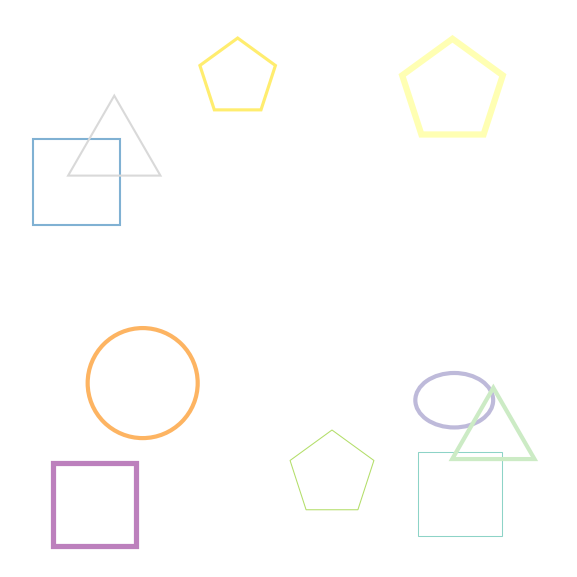[{"shape": "square", "thickness": 0.5, "radius": 0.37, "center": [0.797, 0.144]}, {"shape": "pentagon", "thickness": 3, "radius": 0.46, "center": [0.784, 0.84]}, {"shape": "oval", "thickness": 2, "radius": 0.34, "center": [0.787, 0.306]}, {"shape": "square", "thickness": 1, "radius": 0.38, "center": [0.132, 0.684]}, {"shape": "circle", "thickness": 2, "radius": 0.48, "center": [0.247, 0.336]}, {"shape": "pentagon", "thickness": 0.5, "radius": 0.38, "center": [0.575, 0.178]}, {"shape": "triangle", "thickness": 1, "radius": 0.46, "center": [0.198, 0.741]}, {"shape": "square", "thickness": 2.5, "radius": 0.36, "center": [0.164, 0.125]}, {"shape": "triangle", "thickness": 2, "radius": 0.41, "center": [0.854, 0.245]}, {"shape": "pentagon", "thickness": 1.5, "radius": 0.34, "center": [0.412, 0.864]}]